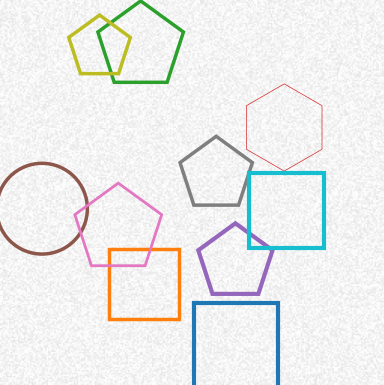[{"shape": "square", "thickness": 3, "radius": 0.55, "center": [0.613, 0.104]}, {"shape": "square", "thickness": 2.5, "radius": 0.45, "center": [0.374, 0.263]}, {"shape": "pentagon", "thickness": 2.5, "radius": 0.58, "center": [0.365, 0.881]}, {"shape": "hexagon", "thickness": 0.5, "radius": 0.57, "center": [0.738, 0.669]}, {"shape": "pentagon", "thickness": 3, "radius": 0.51, "center": [0.611, 0.319]}, {"shape": "circle", "thickness": 2.5, "radius": 0.59, "center": [0.109, 0.458]}, {"shape": "pentagon", "thickness": 2, "radius": 0.59, "center": [0.307, 0.406]}, {"shape": "pentagon", "thickness": 2.5, "radius": 0.49, "center": [0.562, 0.547]}, {"shape": "pentagon", "thickness": 2.5, "radius": 0.42, "center": [0.259, 0.877]}, {"shape": "square", "thickness": 3, "radius": 0.49, "center": [0.743, 0.454]}]